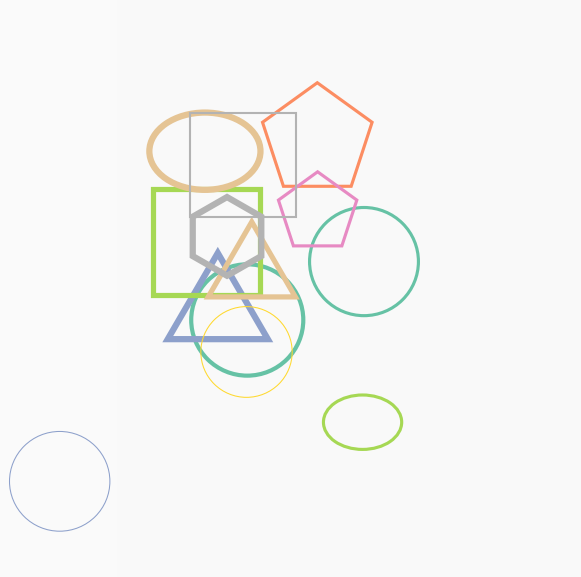[{"shape": "circle", "thickness": 2, "radius": 0.48, "center": [0.425, 0.445]}, {"shape": "circle", "thickness": 1.5, "radius": 0.47, "center": [0.626, 0.546]}, {"shape": "pentagon", "thickness": 1.5, "radius": 0.5, "center": [0.546, 0.757]}, {"shape": "triangle", "thickness": 3, "radius": 0.5, "center": [0.375, 0.462]}, {"shape": "circle", "thickness": 0.5, "radius": 0.43, "center": [0.103, 0.166]}, {"shape": "pentagon", "thickness": 1.5, "radius": 0.35, "center": [0.546, 0.631]}, {"shape": "oval", "thickness": 1.5, "radius": 0.34, "center": [0.624, 0.268]}, {"shape": "square", "thickness": 2.5, "radius": 0.46, "center": [0.356, 0.58]}, {"shape": "circle", "thickness": 0.5, "radius": 0.39, "center": [0.424, 0.39]}, {"shape": "triangle", "thickness": 2.5, "radius": 0.43, "center": [0.433, 0.528]}, {"shape": "oval", "thickness": 3, "radius": 0.48, "center": [0.353, 0.737]}, {"shape": "square", "thickness": 1, "radius": 0.45, "center": [0.418, 0.713]}, {"shape": "hexagon", "thickness": 3, "radius": 0.34, "center": [0.391, 0.59]}]